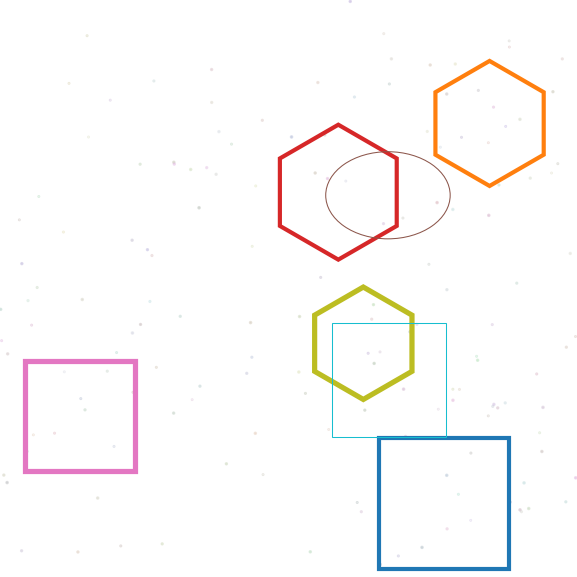[{"shape": "square", "thickness": 2, "radius": 0.57, "center": [0.769, 0.128]}, {"shape": "hexagon", "thickness": 2, "radius": 0.54, "center": [0.848, 0.785]}, {"shape": "hexagon", "thickness": 2, "radius": 0.58, "center": [0.586, 0.666]}, {"shape": "oval", "thickness": 0.5, "radius": 0.54, "center": [0.672, 0.661]}, {"shape": "square", "thickness": 2.5, "radius": 0.48, "center": [0.139, 0.278]}, {"shape": "hexagon", "thickness": 2.5, "radius": 0.49, "center": [0.629, 0.405]}, {"shape": "square", "thickness": 0.5, "radius": 0.49, "center": [0.674, 0.341]}]